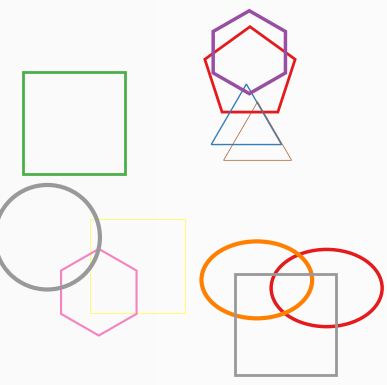[{"shape": "pentagon", "thickness": 2, "radius": 0.61, "center": [0.645, 0.808]}, {"shape": "oval", "thickness": 2.5, "radius": 0.72, "center": [0.843, 0.252]}, {"shape": "triangle", "thickness": 1, "radius": 0.52, "center": [0.636, 0.677]}, {"shape": "square", "thickness": 2, "radius": 0.66, "center": [0.19, 0.681]}, {"shape": "hexagon", "thickness": 2.5, "radius": 0.54, "center": [0.643, 0.864]}, {"shape": "oval", "thickness": 3, "radius": 0.71, "center": [0.663, 0.273]}, {"shape": "square", "thickness": 0.5, "radius": 0.61, "center": [0.354, 0.309]}, {"shape": "triangle", "thickness": 0.5, "radius": 0.51, "center": [0.665, 0.634]}, {"shape": "hexagon", "thickness": 1.5, "radius": 0.56, "center": [0.255, 0.241]}, {"shape": "circle", "thickness": 3, "radius": 0.68, "center": [0.122, 0.384]}, {"shape": "square", "thickness": 2, "radius": 0.65, "center": [0.736, 0.158]}]